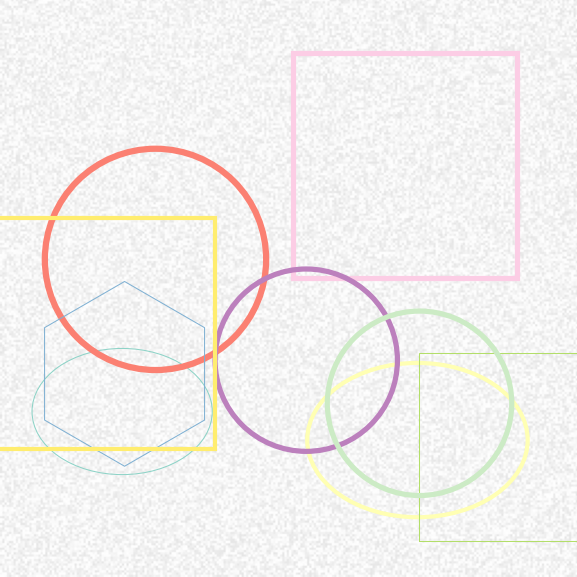[{"shape": "oval", "thickness": 0.5, "radius": 0.78, "center": [0.212, 0.287]}, {"shape": "oval", "thickness": 2, "radius": 0.95, "center": [0.723, 0.237]}, {"shape": "circle", "thickness": 3, "radius": 0.96, "center": [0.269, 0.55]}, {"shape": "hexagon", "thickness": 0.5, "radius": 0.8, "center": [0.216, 0.352]}, {"shape": "square", "thickness": 0.5, "radius": 0.81, "center": [0.889, 0.225]}, {"shape": "square", "thickness": 2.5, "radius": 0.97, "center": [0.701, 0.713]}, {"shape": "circle", "thickness": 2.5, "radius": 0.79, "center": [0.53, 0.375]}, {"shape": "circle", "thickness": 2.5, "radius": 0.8, "center": [0.726, 0.301]}, {"shape": "square", "thickness": 2, "radius": 1.0, "center": [0.173, 0.421]}]